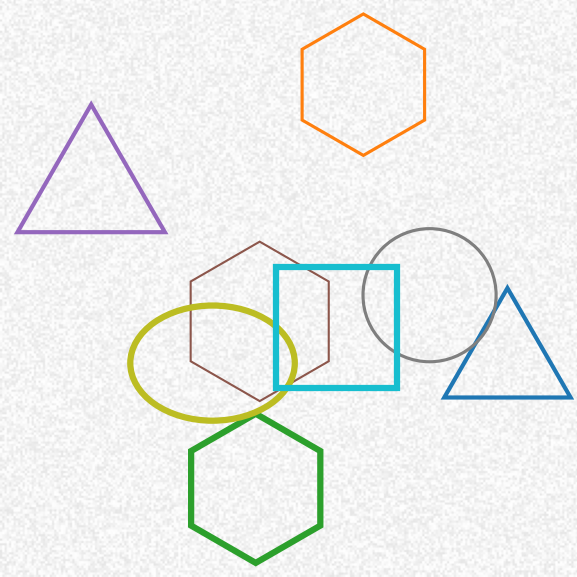[{"shape": "triangle", "thickness": 2, "radius": 0.63, "center": [0.879, 0.374]}, {"shape": "hexagon", "thickness": 1.5, "radius": 0.61, "center": [0.629, 0.853]}, {"shape": "hexagon", "thickness": 3, "radius": 0.65, "center": [0.443, 0.154]}, {"shape": "triangle", "thickness": 2, "radius": 0.74, "center": [0.158, 0.671]}, {"shape": "hexagon", "thickness": 1, "radius": 0.69, "center": [0.45, 0.443]}, {"shape": "circle", "thickness": 1.5, "radius": 0.58, "center": [0.744, 0.488]}, {"shape": "oval", "thickness": 3, "radius": 0.71, "center": [0.368, 0.37]}, {"shape": "square", "thickness": 3, "radius": 0.52, "center": [0.582, 0.432]}]